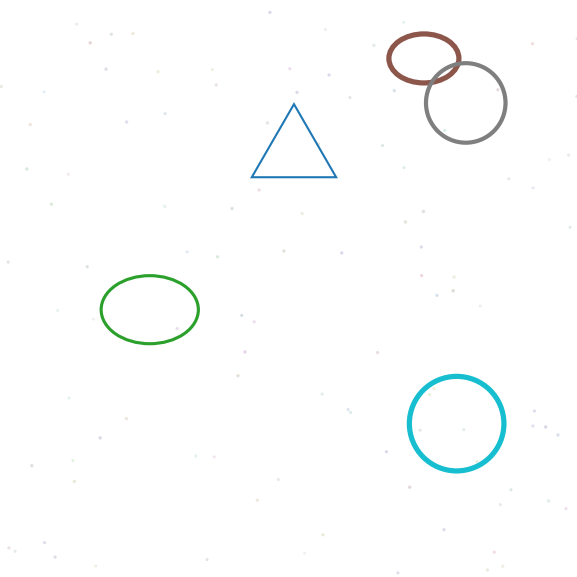[{"shape": "triangle", "thickness": 1, "radius": 0.42, "center": [0.509, 0.734]}, {"shape": "oval", "thickness": 1.5, "radius": 0.42, "center": [0.259, 0.463]}, {"shape": "oval", "thickness": 2.5, "radius": 0.3, "center": [0.734, 0.898]}, {"shape": "circle", "thickness": 2, "radius": 0.34, "center": [0.806, 0.821]}, {"shape": "circle", "thickness": 2.5, "radius": 0.41, "center": [0.791, 0.266]}]